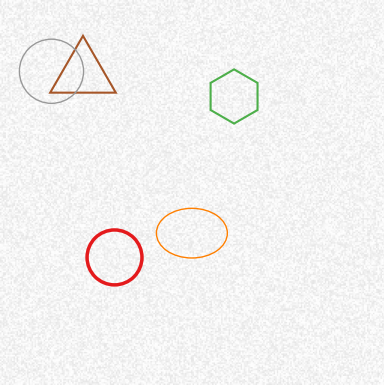[{"shape": "circle", "thickness": 2.5, "radius": 0.36, "center": [0.297, 0.331]}, {"shape": "hexagon", "thickness": 1.5, "radius": 0.35, "center": [0.608, 0.749]}, {"shape": "oval", "thickness": 1, "radius": 0.46, "center": [0.498, 0.394]}, {"shape": "triangle", "thickness": 1.5, "radius": 0.49, "center": [0.216, 0.809]}, {"shape": "circle", "thickness": 1, "radius": 0.42, "center": [0.134, 0.815]}]